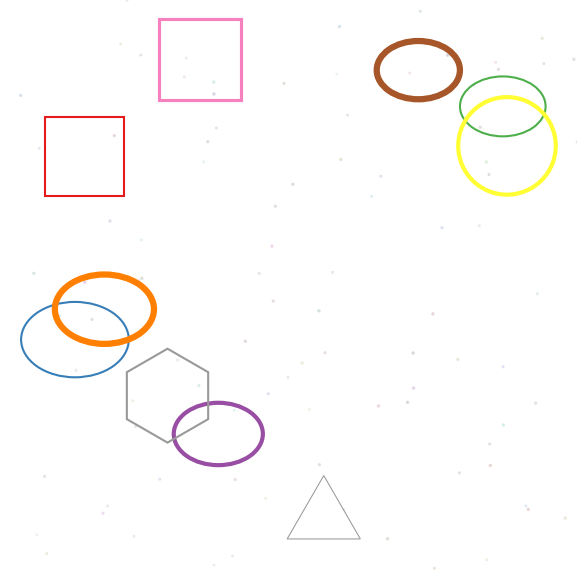[{"shape": "square", "thickness": 1, "radius": 0.34, "center": [0.147, 0.728]}, {"shape": "oval", "thickness": 1, "radius": 0.47, "center": [0.13, 0.411]}, {"shape": "oval", "thickness": 1, "radius": 0.37, "center": [0.871, 0.815]}, {"shape": "oval", "thickness": 2, "radius": 0.39, "center": [0.378, 0.248]}, {"shape": "oval", "thickness": 3, "radius": 0.43, "center": [0.181, 0.464]}, {"shape": "circle", "thickness": 2, "radius": 0.42, "center": [0.878, 0.747]}, {"shape": "oval", "thickness": 3, "radius": 0.36, "center": [0.724, 0.878]}, {"shape": "square", "thickness": 1.5, "radius": 0.35, "center": [0.346, 0.896]}, {"shape": "hexagon", "thickness": 1, "radius": 0.41, "center": [0.29, 0.314]}, {"shape": "triangle", "thickness": 0.5, "radius": 0.37, "center": [0.561, 0.102]}]